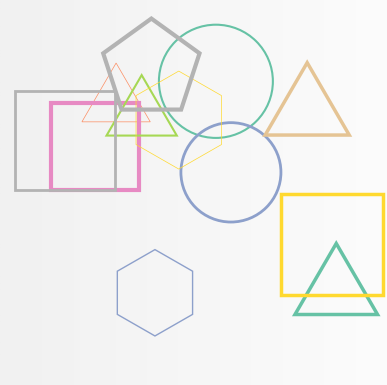[{"shape": "triangle", "thickness": 2.5, "radius": 0.62, "center": [0.868, 0.245]}, {"shape": "circle", "thickness": 1.5, "radius": 0.74, "center": [0.557, 0.789]}, {"shape": "triangle", "thickness": 0.5, "radius": 0.51, "center": [0.3, 0.734]}, {"shape": "circle", "thickness": 2, "radius": 0.65, "center": [0.596, 0.552]}, {"shape": "hexagon", "thickness": 1, "radius": 0.56, "center": [0.4, 0.24]}, {"shape": "square", "thickness": 3, "radius": 0.57, "center": [0.246, 0.619]}, {"shape": "triangle", "thickness": 1.5, "radius": 0.52, "center": [0.366, 0.7]}, {"shape": "hexagon", "thickness": 0.5, "radius": 0.64, "center": [0.461, 0.688]}, {"shape": "square", "thickness": 2.5, "radius": 0.66, "center": [0.857, 0.366]}, {"shape": "triangle", "thickness": 2.5, "radius": 0.63, "center": [0.793, 0.712]}, {"shape": "square", "thickness": 2, "radius": 0.64, "center": [0.169, 0.635]}, {"shape": "pentagon", "thickness": 3, "radius": 0.65, "center": [0.391, 0.821]}]